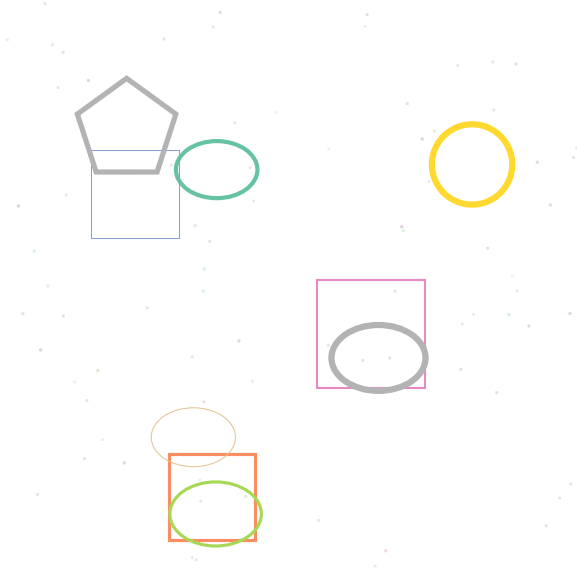[{"shape": "oval", "thickness": 2, "radius": 0.35, "center": [0.375, 0.705]}, {"shape": "square", "thickness": 1.5, "radius": 0.37, "center": [0.367, 0.138]}, {"shape": "square", "thickness": 0.5, "radius": 0.38, "center": [0.234, 0.663]}, {"shape": "square", "thickness": 1, "radius": 0.47, "center": [0.642, 0.42]}, {"shape": "oval", "thickness": 1.5, "radius": 0.4, "center": [0.373, 0.109]}, {"shape": "circle", "thickness": 3, "radius": 0.35, "center": [0.817, 0.714]}, {"shape": "oval", "thickness": 0.5, "radius": 0.36, "center": [0.335, 0.242]}, {"shape": "oval", "thickness": 3, "radius": 0.41, "center": [0.655, 0.379]}, {"shape": "pentagon", "thickness": 2.5, "radius": 0.45, "center": [0.219, 0.774]}]